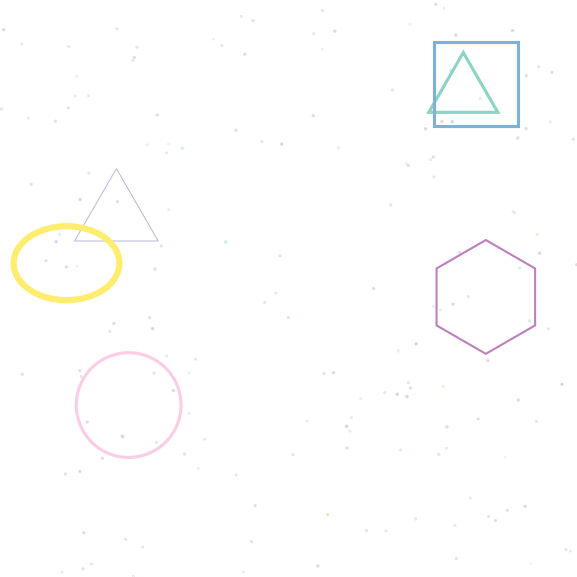[{"shape": "triangle", "thickness": 1.5, "radius": 0.35, "center": [0.802, 0.839]}, {"shape": "triangle", "thickness": 0.5, "radius": 0.42, "center": [0.202, 0.624]}, {"shape": "square", "thickness": 1.5, "radius": 0.36, "center": [0.824, 0.854]}, {"shape": "circle", "thickness": 1.5, "radius": 0.45, "center": [0.223, 0.298]}, {"shape": "hexagon", "thickness": 1, "radius": 0.49, "center": [0.841, 0.485]}, {"shape": "oval", "thickness": 3, "radius": 0.46, "center": [0.115, 0.543]}]